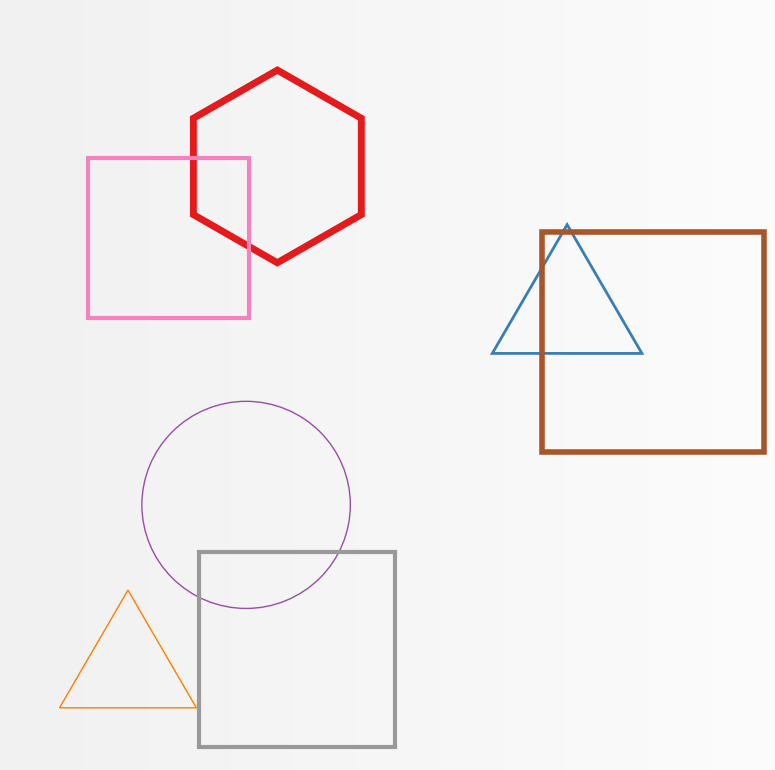[{"shape": "hexagon", "thickness": 2.5, "radius": 0.63, "center": [0.358, 0.784]}, {"shape": "triangle", "thickness": 1, "radius": 0.56, "center": [0.732, 0.597]}, {"shape": "circle", "thickness": 0.5, "radius": 0.67, "center": [0.318, 0.344]}, {"shape": "triangle", "thickness": 0.5, "radius": 0.51, "center": [0.165, 0.132]}, {"shape": "square", "thickness": 2, "radius": 0.72, "center": [0.842, 0.556]}, {"shape": "square", "thickness": 1.5, "radius": 0.52, "center": [0.217, 0.691]}, {"shape": "square", "thickness": 1.5, "radius": 0.63, "center": [0.384, 0.156]}]